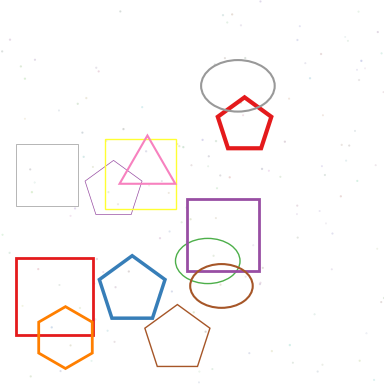[{"shape": "pentagon", "thickness": 3, "radius": 0.37, "center": [0.635, 0.674]}, {"shape": "square", "thickness": 2, "radius": 0.49, "center": [0.142, 0.23]}, {"shape": "pentagon", "thickness": 2.5, "radius": 0.45, "center": [0.343, 0.246]}, {"shape": "oval", "thickness": 1, "radius": 0.42, "center": [0.54, 0.322]}, {"shape": "square", "thickness": 2, "radius": 0.47, "center": [0.578, 0.389]}, {"shape": "pentagon", "thickness": 0.5, "radius": 0.39, "center": [0.295, 0.506]}, {"shape": "hexagon", "thickness": 2, "radius": 0.4, "center": [0.17, 0.123]}, {"shape": "square", "thickness": 1, "radius": 0.46, "center": [0.366, 0.548]}, {"shape": "oval", "thickness": 1.5, "radius": 0.41, "center": [0.575, 0.257]}, {"shape": "pentagon", "thickness": 1, "radius": 0.44, "center": [0.461, 0.12]}, {"shape": "triangle", "thickness": 1.5, "radius": 0.42, "center": [0.383, 0.564]}, {"shape": "square", "thickness": 0.5, "radius": 0.4, "center": [0.123, 0.546]}, {"shape": "oval", "thickness": 1.5, "radius": 0.48, "center": [0.618, 0.777]}]